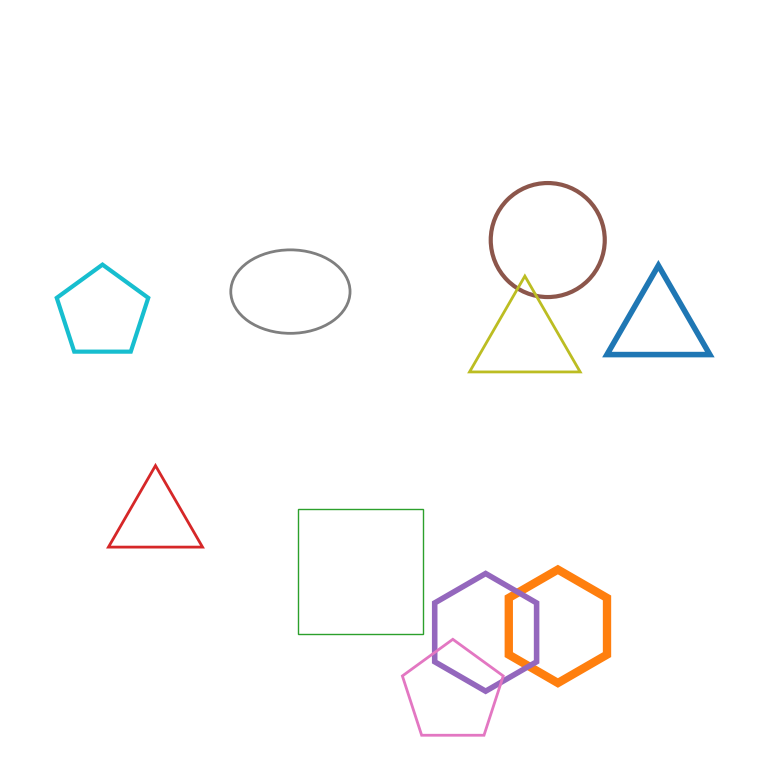[{"shape": "triangle", "thickness": 2, "radius": 0.39, "center": [0.855, 0.578]}, {"shape": "hexagon", "thickness": 3, "radius": 0.37, "center": [0.725, 0.187]}, {"shape": "square", "thickness": 0.5, "radius": 0.41, "center": [0.468, 0.257]}, {"shape": "triangle", "thickness": 1, "radius": 0.35, "center": [0.202, 0.325]}, {"shape": "hexagon", "thickness": 2, "radius": 0.38, "center": [0.631, 0.179]}, {"shape": "circle", "thickness": 1.5, "radius": 0.37, "center": [0.711, 0.688]}, {"shape": "pentagon", "thickness": 1, "radius": 0.34, "center": [0.588, 0.101]}, {"shape": "oval", "thickness": 1, "radius": 0.39, "center": [0.377, 0.621]}, {"shape": "triangle", "thickness": 1, "radius": 0.41, "center": [0.682, 0.558]}, {"shape": "pentagon", "thickness": 1.5, "radius": 0.31, "center": [0.133, 0.594]}]